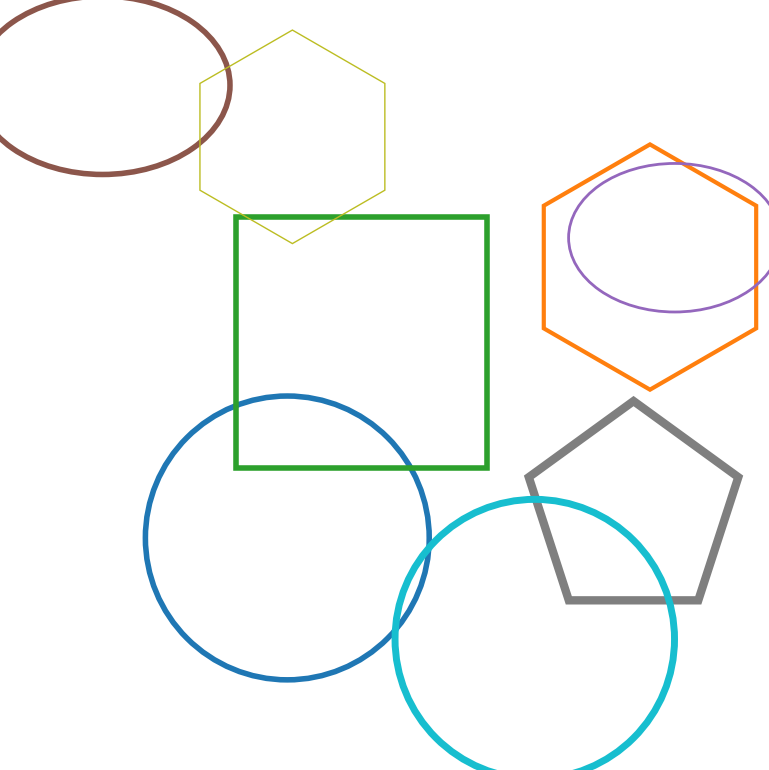[{"shape": "circle", "thickness": 2, "radius": 0.92, "center": [0.373, 0.301]}, {"shape": "hexagon", "thickness": 1.5, "radius": 0.8, "center": [0.844, 0.653]}, {"shape": "square", "thickness": 2, "radius": 0.82, "center": [0.469, 0.555]}, {"shape": "oval", "thickness": 1, "radius": 0.69, "center": [0.876, 0.691]}, {"shape": "oval", "thickness": 2, "radius": 0.83, "center": [0.133, 0.889]}, {"shape": "pentagon", "thickness": 3, "radius": 0.72, "center": [0.823, 0.336]}, {"shape": "hexagon", "thickness": 0.5, "radius": 0.69, "center": [0.38, 0.822]}, {"shape": "circle", "thickness": 2.5, "radius": 0.91, "center": [0.695, 0.17]}]